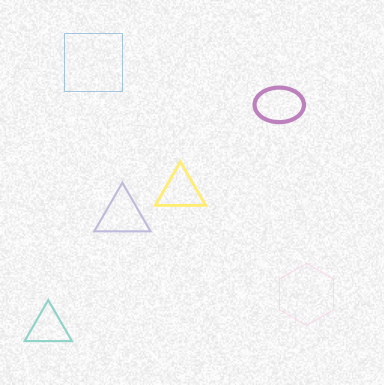[{"shape": "triangle", "thickness": 1.5, "radius": 0.36, "center": [0.125, 0.15]}, {"shape": "triangle", "thickness": 1.5, "radius": 0.42, "center": [0.318, 0.441]}, {"shape": "square", "thickness": 0.5, "radius": 0.38, "center": [0.241, 0.84]}, {"shape": "hexagon", "thickness": 0.5, "radius": 0.4, "center": [0.796, 0.235]}, {"shape": "oval", "thickness": 3, "radius": 0.32, "center": [0.725, 0.728]}, {"shape": "triangle", "thickness": 2, "radius": 0.38, "center": [0.469, 0.504]}]